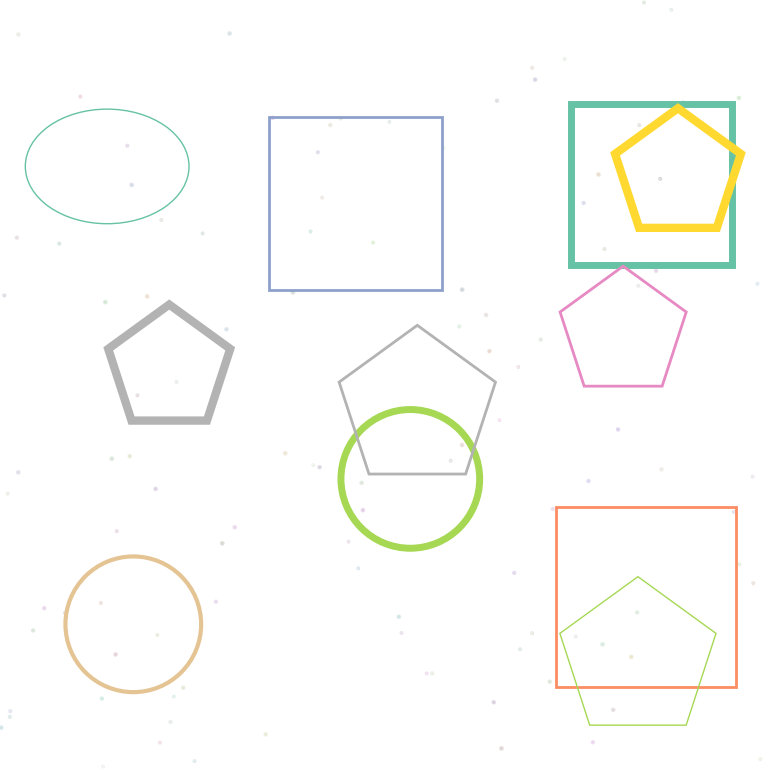[{"shape": "square", "thickness": 2.5, "radius": 0.52, "center": [0.846, 0.76]}, {"shape": "oval", "thickness": 0.5, "radius": 0.53, "center": [0.139, 0.784]}, {"shape": "square", "thickness": 1, "radius": 0.58, "center": [0.839, 0.224]}, {"shape": "square", "thickness": 1, "radius": 0.56, "center": [0.461, 0.736]}, {"shape": "pentagon", "thickness": 1, "radius": 0.43, "center": [0.809, 0.568]}, {"shape": "circle", "thickness": 2.5, "radius": 0.45, "center": [0.533, 0.378]}, {"shape": "pentagon", "thickness": 0.5, "radius": 0.53, "center": [0.828, 0.144]}, {"shape": "pentagon", "thickness": 3, "radius": 0.43, "center": [0.88, 0.774]}, {"shape": "circle", "thickness": 1.5, "radius": 0.44, "center": [0.173, 0.189]}, {"shape": "pentagon", "thickness": 3, "radius": 0.42, "center": [0.22, 0.521]}, {"shape": "pentagon", "thickness": 1, "radius": 0.53, "center": [0.542, 0.471]}]